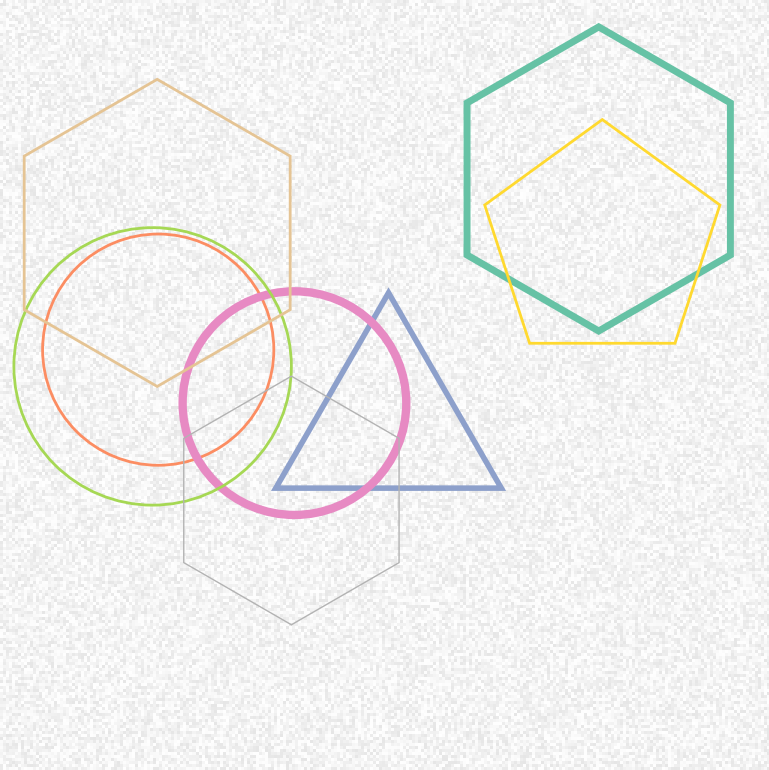[{"shape": "hexagon", "thickness": 2.5, "radius": 0.99, "center": [0.778, 0.768]}, {"shape": "circle", "thickness": 1, "radius": 0.75, "center": [0.205, 0.546]}, {"shape": "triangle", "thickness": 2, "radius": 0.85, "center": [0.505, 0.451]}, {"shape": "circle", "thickness": 3, "radius": 0.73, "center": [0.382, 0.476]}, {"shape": "circle", "thickness": 1, "radius": 0.9, "center": [0.198, 0.524]}, {"shape": "pentagon", "thickness": 1, "radius": 0.8, "center": [0.782, 0.684]}, {"shape": "hexagon", "thickness": 1, "radius": 1.0, "center": [0.204, 0.698]}, {"shape": "hexagon", "thickness": 0.5, "radius": 0.81, "center": [0.378, 0.35]}]